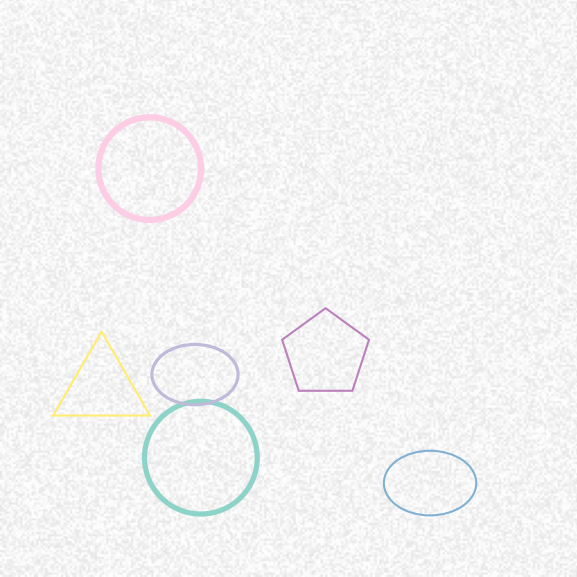[{"shape": "circle", "thickness": 2.5, "radius": 0.49, "center": [0.348, 0.207]}, {"shape": "oval", "thickness": 1.5, "radius": 0.37, "center": [0.338, 0.351]}, {"shape": "oval", "thickness": 1, "radius": 0.4, "center": [0.745, 0.163]}, {"shape": "circle", "thickness": 3, "radius": 0.44, "center": [0.259, 0.707]}, {"shape": "pentagon", "thickness": 1, "radius": 0.4, "center": [0.564, 0.386]}, {"shape": "triangle", "thickness": 1, "radius": 0.48, "center": [0.176, 0.328]}]